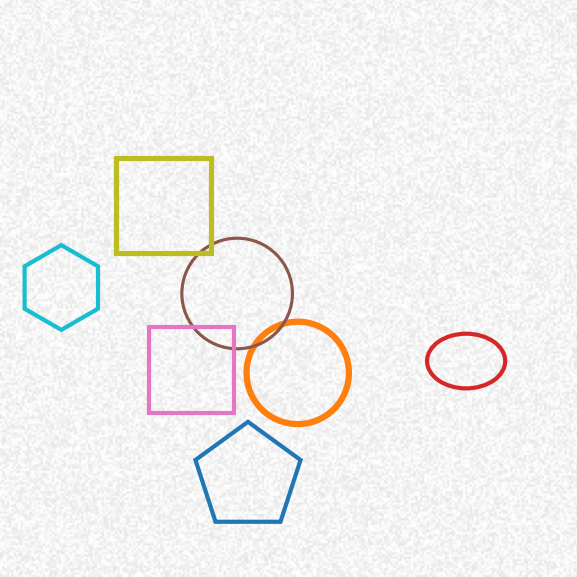[{"shape": "pentagon", "thickness": 2, "radius": 0.48, "center": [0.429, 0.173]}, {"shape": "circle", "thickness": 3, "radius": 0.44, "center": [0.516, 0.353]}, {"shape": "oval", "thickness": 2, "radius": 0.34, "center": [0.807, 0.374]}, {"shape": "circle", "thickness": 1.5, "radius": 0.48, "center": [0.411, 0.491]}, {"shape": "square", "thickness": 2, "radius": 0.37, "center": [0.332, 0.358]}, {"shape": "square", "thickness": 2.5, "radius": 0.41, "center": [0.283, 0.643]}, {"shape": "hexagon", "thickness": 2, "radius": 0.37, "center": [0.106, 0.501]}]